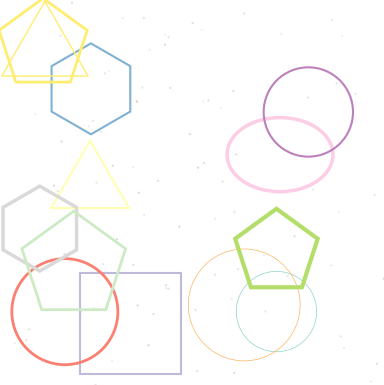[{"shape": "circle", "thickness": 0.5, "radius": 0.52, "center": [0.718, 0.191]}, {"shape": "triangle", "thickness": 1.5, "radius": 0.58, "center": [0.234, 0.518]}, {"shape": "square", "thickness": 1.5, "radius": 0.66, "center": [0.339, 0.159]}, {"shape": "circle", "thickness": 2, "radius": 0.69, "center": [0.168, 0.19]}, {"shape": "hexagon", "thickness": 1.5, "radius": 0.59, "center": [0.236, 0.769]}, {"shape": "circle", "thickness": 0.5, "radius": 0.73, "center": [0.634, 0.208]}, {"shape": "pentagon", "thickness": 3, "radius": 0.56, "center": [0.718, 0.345]}, {"shape": "oval", "thickness": 2.5, "radius": 0.69, "center": [0.727, 0.598]}, {"shape": "hexagon", "thickness": 2.5, "radius": 0.55, "center": [0.103, 0.406]}, {"shape": "circle", "thickness": 1.5, "radius": 0.58, "center": [0.801, 0.709]}, {"shape": "pentagon", "thickness": 2, "radius": 0.71, "center": [0.192, 0.31]}, {"shape": "triangle", "thickness": 1, "radius": 0.65, "center": [0.117, 0.867]}, {"shape": "pentagon", "thickness": 2, "radius": 0.6, "center": [0.112, 0.884]}]